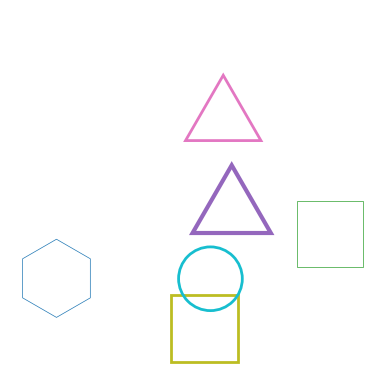[{"shape": "hexagon", "thickness": 0.5, "radius": 0.51, "center": [0.147, 0.277]}, {"shape": "square", "thickness": 0.5, "radius": 0.43, "center": [0.857, 0.392]}, {"shape": "triangle", "thickness": 3, "radius": 0.59, "center": [0.602, 0.453]}, {"shape": "triangle", "thickness": 2, "radius": 0.57, "center": [0.58, 0.691]}, {"shape": "square", "thickness": 2, "radius": 0.43, "center": [0.531, 0.146]}, {"shape": "circle", "thickness": 2, "radius": 0.41, "center": [0.547, 0.276]}]